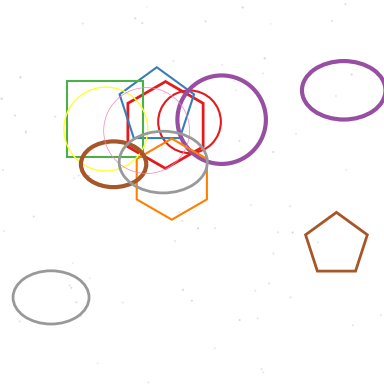[{"shape": "hexagon", "thickness": 2, "radius": 0.56, "center": [0.43, 0.675]}, {"shape": "circle", "thickness": 1.5, "radius": 0.41, "center": [0.492, 0.684]}, {"shape": "pentagon", "thickness": 1.5, "radius": 0.51, "center": [0.407, 0.724]}, {"shape": "square", "thickness": 1.5, "radius": 0.49, "center": [0.272, 0.691]}, {"shape": "circle", "thickness": 3, "radius": 0.57, "center": [0.576, 0.689]}, {"shape": "oval", "thickness": 3, "radius": 0.54, "center": [0.893, 0.765]}, {"shape": "hexagon", "thickness": 1.5, "radius": 0.53, "center": [0.446, 0.535]}, {"shape": "circle", "thickness": 1, "radius": 0.54, "center": [0.275, 0.665]}, {"shape": "pentagon", "thickness": 2, "radius": 0.42, "center": [0.874, 0.364]}, {"shape": "oval", "thickness": 3, "radius": 0.42, "center": [0.295, 0.573]}, {"shape": "circle", "thickness": 0.5, "radius": 0.56, "center": [0.381, 0.661]}, {"shape": "oval", "thickness": 2, "radius": 0.57, "center": [0.424, 0.579]}, {"shape": "oval", "thickness": 2, "radius": 0.49, "center": [0.133, 0.227]}]